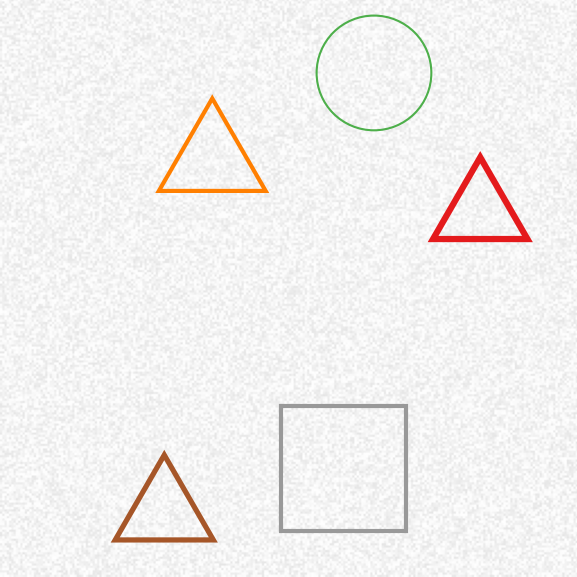[{"shape": "triangle", "thickness": 3, "radius": 0.47, "center": [0.832, 0.632]}, {"shape": "circle", "thickness": 1, "radius": 0.5, "center": [0.648, 0.873]}, {"shape": "triangle", "thickness": 2, "radius": 0.53, "center": [0.368, 0.722]}, {"shape": "triangle", "thickness": 2.5, "radius": 0.49, "center": [0.284, 0.113]}, {"shape": "square", "thickness": 2, "radius": 0.54, "center": [0.595, 0.188]}]